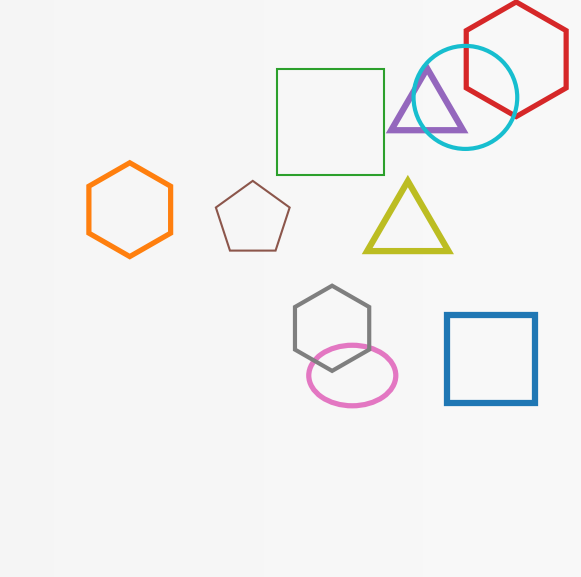[{"shape": "square", "thickness": 3, "radius": 0.38, "center": [0.845, 0.377]}, {"shape": "hexagon", "thickness": 2.5, "radius": 0.41, "center": [0.223, 0.636]}, {"shape": "square", "thickness": 1, "radius": 0.46, "center": [0.568, 0.788]}, {"shape": "hexagon", "thickness": 2.5, "radius": 0.5, "center": [0.888, 0.897]}, {"shape": "triangle", "thickness": 3, "radius": 0.36, "center": [0.735, 0.809]}, {"shape": "pentagon", "thickness": 1, "radius": 0.33, "center": [0.435, 0.619]}, {"shape": "oval", "thickness": 2.5, "radius": 0.37, "center": [0.606, 0.349]}, {"shape": "hexagon", "thickness": 2, "radius": 0.37, "center": [0.571, 0.431]}, {"shape": "triangle", "thickness": 3, "radius": 0.4, "center": [0.702, 0.605]}, {"shape": "circle", "thickness": 2, "radius": 0.45, "center": [0.801, 0.83]}]